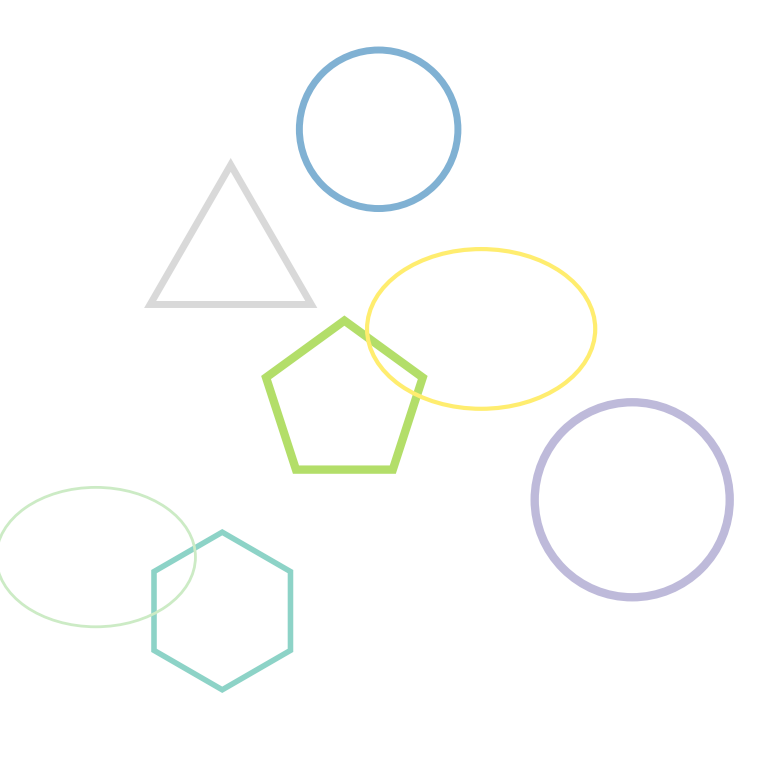[{"shape": "hexagon", "thickness": 2, "radius": 0.51, "center": [0.289, 0.207]}, {"shape": "circle", "thickness": 3, "radius": 0.63, "center": [0.821, 0.351]}, {"shape": "circle", "thickness": 2.5, "radius": 0.51, "center": [0.492, 0.832]}, {"shape": "pentagon", "thickness": 3, "radius": 0.53, "center": [0.447, 0.477]}, {"shape": "triangle", "thickness": 2.5, "radius": 0.6, "center": [0.3, 0.665]}, {"shape": "oval", "thickness": 1, "radius": 0.65, "center": [0.124, 0.277]}, {"shape": "oval", "thickness": 1.5, "radius": 0.74, "center": [0.625, 0.573]}]